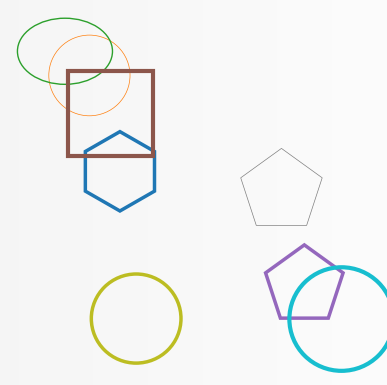[{"shape": "hexagon", "thickness": 2.5, "radius": 0.52, "center": [0.309, 0.555]}, {"shape": "circle", "thickness": 0.5, "radius": 0.52, "center": [0.231, 0.804]}, {"shape": "oval", "thickness": 1, "radius": 0.61, "center": [0.168, 0.867]}, {"shape": "pentagon", "thickness": 2.5, "radius": 0.53, "center": [0.785, 0.259]}, {"shape": "square", "thickness": 3, "radius": 0.55, "center": [0.284, 0.705]}, {"shape": "pentagon", "thickness": 0.5, "radius": 0.55, "center": [0.726, 0.504]}, {"shape": "circle", "thickness": 2.5, "radius": 0.58, "center": [0.351, 0.173]}, {"shape": "circle", "thickness": 3, "radius": 0.67, "center": [0.881, 0.171]}]